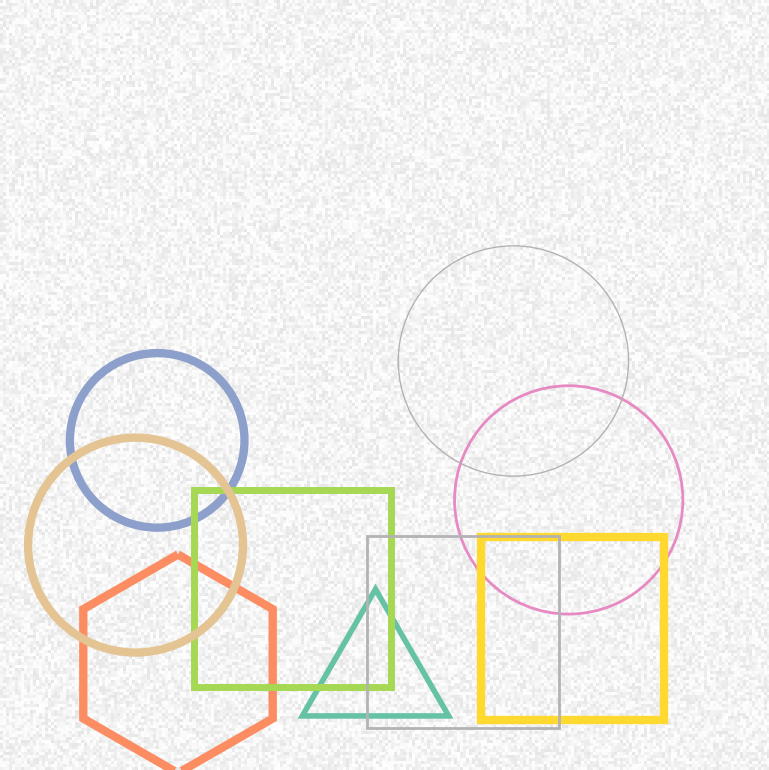[{"shape": "triangle", "thickness": 2, "radius": 0.55, "center": [0.488, 0.125]}, {"shape": "hexagon", "thickness": 3, "radius": 0.71, "center": [0.231, 0.138]}, {"shape": "circle", "thickness": 3, "radius": 0.57, "center": [0.204, 0.428]}, {"shape": "circle", "thickness": 1, "radius": 0.74, "center": [0.739, 0.351]}, {"shape": "square", "thickness": 2.5, "radius": 0.64, "center": [0.38, 0.236]}, {"shape": "square", "thickness": 3, "radius": 0.59, "center": [0.743, 0.184]}, {"shape": "circle", "thickness": 3, "radius": 0.7, "center": [0.176, 0.292]}, {"shape": "circle", "thickness": 0.5, "radius": 0.75, "center": [0.667, 0.531]}, {"shape": "square", "thickness": 1, "radius": 0.62, "center": [0.601, 0.179]}]